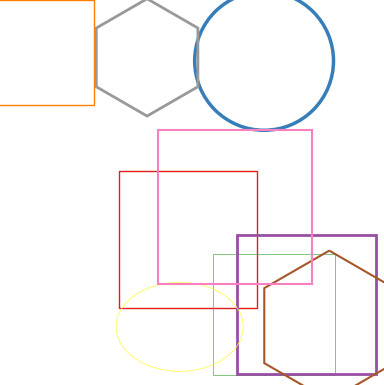[{"shape": "square", "thickness": 1, "radius": 0.89, "center": [0.488, 0.378]}, {"shape": "circle", "thickness": 2.5, "radius": 0.9, "center": [0.686, 0.842]}, {"shape": "square", "thickness": 0.5, "radius": 0.79, "center": [0.712, 0.184]}, {"shape": "square", "thickness": 2, "radius": 0.9, "center": [0.796, 0.208]}, {"shape": "square", "thickness": 1, "radius": 0.68, "center": [0.107, 0.865]}, {"shape": "oval", "thickness": 0.5, "radius": 0.82, "center": [0.467, 0.151]}, {"shape": "hexagon", "thickness": 1.5, "radius": 0.97, "center": [0.855, 0.154]}, {"shape": "square", "thickness": 1.5, "radius": 1.0, "center": [0.61, 0.462]}, {"shape": "hexagon", "thickness": 2, "radius": 0.76, "center": [0.382, 0.851]}]